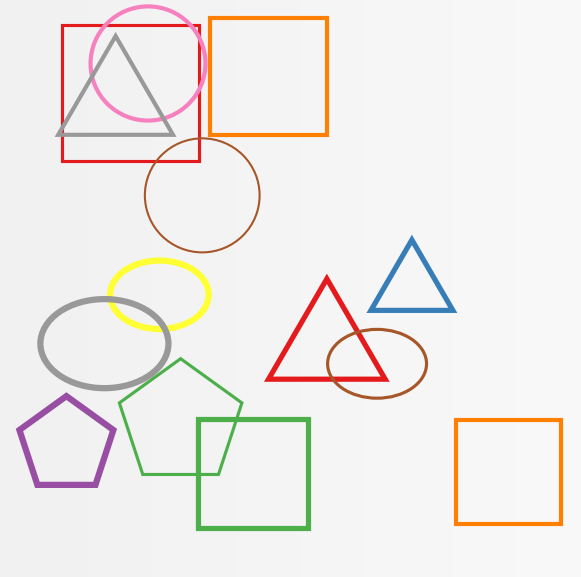[{"shape": "triangle", "thickness": 2.5, "radius": 0.58, "center": [0.562, 0.4]}, {"shape": "square", "thickness": 1.5, "radius": 0.59, "center": [0.225, 0.838]}, {"shape": "triangle", "thickness": 2.5, "radius": 0.41, "center": [0.709, 0.502]}, {"shape": "square", "thickness": 2.5, "radius": 0.47, "center": [0.435, 0.179]}, {"shape": "pentagon", "thickness": 1.5, "radius": 0.55, "center": [0.311, 0.267]}, {"shape": "pentagon", "thickness": 3, "radius": 0.42, "center": [0.114, 0.228]}, {"shape": "square", "thickness": 2, "radius": 0.51, "center": [0.462, 0.867]}, {"shape": "square", "thickness": 2, "radius": 0.45, "center": [0.875, 0.182]}, {"shape": "oval", "thickness": 3, "radius": 0.42, "center": [0.274, 0.489]}, {"shape": "oval", "thickness": 1.5, "radius": 0.43, "center": [0.649, 0.369]}, {"shape": "circle", "thickness": 1, "radius": 0.49, "center": [0.348, 0.661]}, {"shape": "circle", "thickness": 2, "radius": 0.49, "center": [0.255, 0.889]}, {"shape": "oval", "thickness": 3, "radius": 0.55, "center": [0.18, 0.404]}, {"shape": "triangle", "thickness": 2, "radius": 0.57, "center": [0.199, 0.823]}]